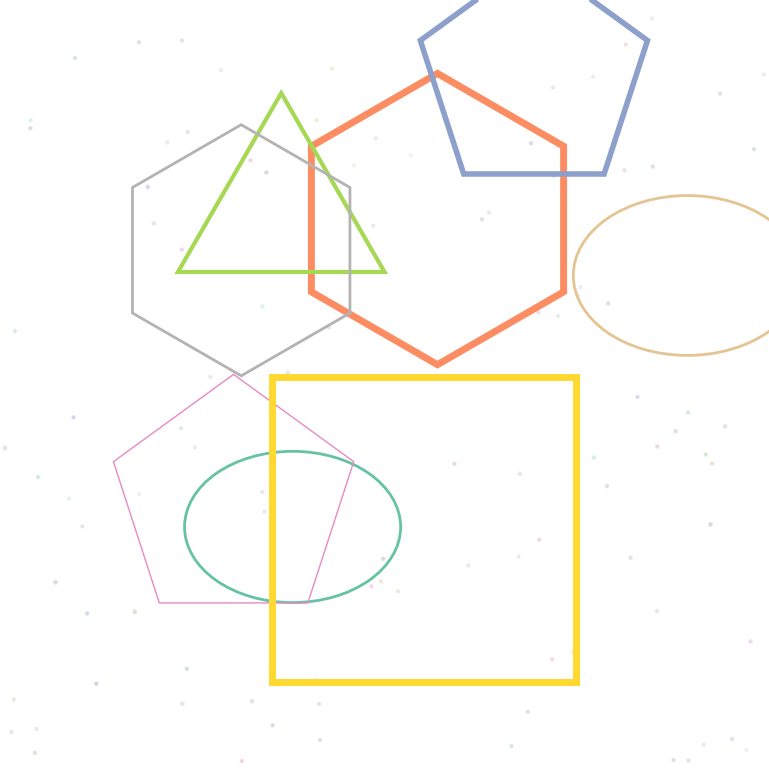[{"shape": "oval", "thickness": 1, "radius": 0.7, "center": [0.38, 0.316]}, {"shape": "hexagon", "thickness": 2.5, "radius": 0.95, "center": [0.568, 0.716]}, {"shape": "pentagon", "thickness": 2, "radius": 0.78, "center": [0.693, 0.899]}, {"shape": "pentagon", "thickness": 0.5, "radius": 0.82, "center": [0.303, 0.35]}, {"shape": "triangle", "thickness": 1.5, "radius": 0.77, "center": [0.365, 0.724]}, {"shape": "square", "thickness": 2.5, "radius": 0.99, "center": [0.551, 0.312]}, {"shape": "oval", "thickness": 1, "radius": 0.74, "center": [0.893, 0.642]}, {"shape": "hexagon", "thickness": 1, "radius": 0.82, "center": [0.313, 0.675]}]